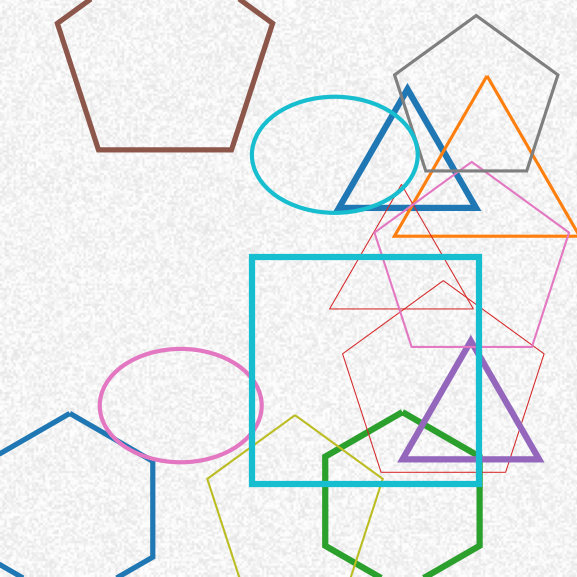[{"shape": "hexagon", "thickness": 2.5, "radius": 0.83, "center": [0.121, 0.117]}, {"shape": "triangle", "thickness": 3, "radius": 0.69, "center": [0.706, 0.708]}, {"shape": "triangle", "thickness": 1.5, "radius": 0.93, "center": [0.843, 0.683]}, {"shape": "hexagon", "thickness": 3, "radius": 0.77, "center": [0.697, 0.131]}, {"shape": "triangle", "thickness": 0.5, "radius": 0.72, "center": [0.695, 0.536]}, {"shape": "pentagon", "thickness": 0.5, "radius": 0.92, "center": [0.768, 0.33]}, {"shape": "triangle", "thickness": 3, "radius": 0.68, "center": [0.815, 0.272]}, {"shape": "pentagon", "thickness": 2.5, "radius": 0.98, "center": [0.286, 0.898]}, {"shape": "pentagon", "thickness": 1, "radius": 0.89, "center": [0.817, 0.542]}, {"shape": "oval", "thickness": 2, "radius": 0.7, "center": [0.313, 0.297]}, {"shape": "pentagon", "thickness": 1.5, "radius": 0.74, "center": [0.825, 0.823]}, {"shape": "pentagon", "thickness": 1, "radius": 0.8, "center": [0.511, 0.121]}, {"shape": "oval", "thickness": 2, "radius": 0.72, "center": [0.58, 0.731]}, {"shape": "square", "thickness": 3, "radius": 0.98, "center": [0.632, 0.358]}]